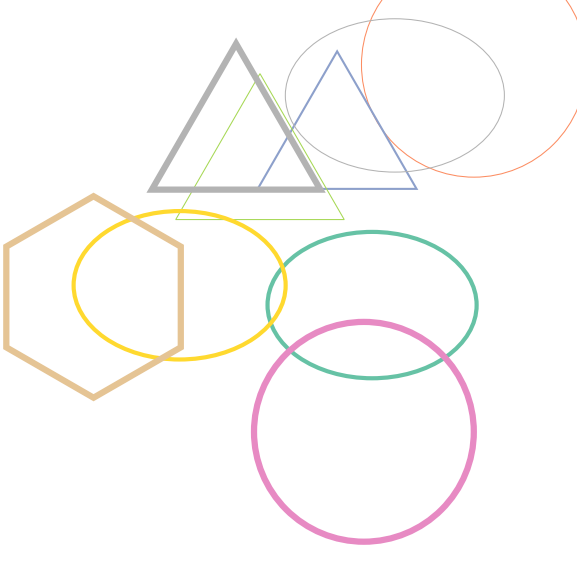[{"shape": "oval", "thickness": 2, "radius": 0.91, "center": [0.644, 0.471]}, {"shape": "circle", "thickness": 0.5, "radius": 0.97, "center": [0.821, 0.887]}, {"shape": "triangle", "thickness": 1, "radius": 0.79, "center": [0.584, 0.751]}, {"shape": "circle", "thickness": 3, "radius": 0.95, "center": [0.63, 0.251]}, {"shape": "triangle", "thickness": 0.5, "radius": 0.84, "center": [0.45, 0.703]}, {"shape": "oval", "thickness": 2, "radius": 0.92, "center": [0.311, 0.505]}, {"shape": "hexagon", "thickness": 3, "radius": 0.87, "center": [0.162, 0.485]}, {"shape": "oval", "thickness": 0.5, "radius": 0.95, "center": [0.684, 0.834]}, {"shape": "triangle", "thickness": 3, "radius": 0.84, "center": [0.409, 0.755]}]